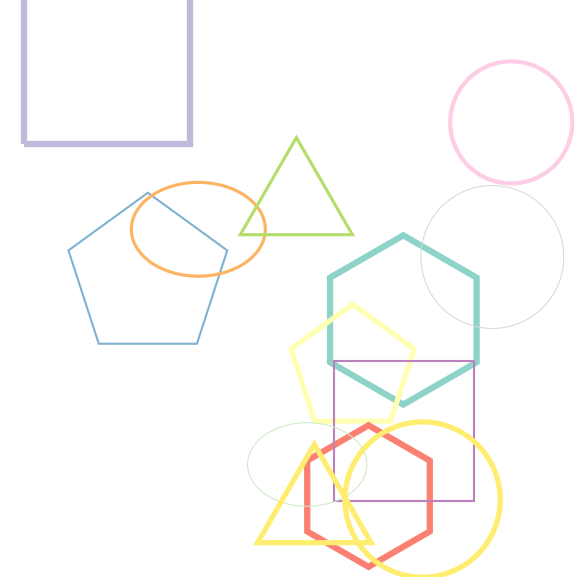[{"shape": "hexagon", "thickness": 3, "radius": 0.73, "center": [0.698, 0.445]}, {"shape": "pentagon", "thickness": 2.5, "radius": 0.56, "center": [0.611, 0.36]}, {"shape": "square", "thickness": 3, "radius": 0.72, "center": [0.185, 0.894]}, {"shape": "hexagon", "thickness": 3, "radius": 0.61, "center": [0.638, 0.14]}, {"shape": "pentagon", "thickness": 1, "radius": 0.72, "center": [0.256, 0.521]}, {"shape": "oval", "thickness": 1.5, "radius": 0.58, "center": [0.343, 0.602]}, {"shape": "triangle", "thickness": 1.5, "radius": 0.56, "center": [0.513, 0.649]}, {"shape": "circle", "thickness": 2, "radius": 0.53, "center": [0.885, 0.787]}, {"shape": "circle", "thickness": 0.5, "radius": 0.62, "center": [0.853, 0.554]}, {"shape": "square", "thickness": 1, "radius": 0.61, "center": [0.699, 0.253]}, {"shape": "oval", "thickness": 0.5, "radius": 0.52, "center": [0.532, 0.195]}, {"shape": "triangle", "thickness": 2.5, "radius": 0.57, "center": [0.544, 0.116]}, {"shape": "circle", "thickness": 2.5, "radius": 0.67, "center": [0.732, 0.134]}]